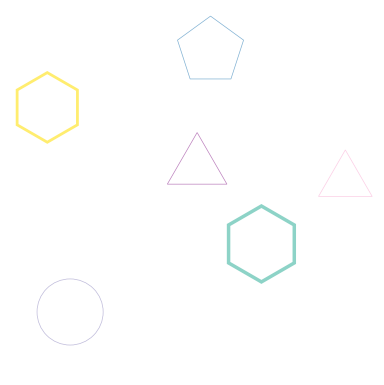[{"shape": "hexagon", "thickness": 2.5, "radius": 0.49, "center": [0.679, 0.366]}, {"shape": "circle", "thickness": 0.5, "radius": 0.43, "center": [0.182, 0.19]}, {"shape": "pentagon", "thickness": 0.5, "radius": 0.45, "center": [0.547, 0.868]}, {"shape": "triangle", "thickness": 0.5, "radius": 0.4, "center": [0.897, 0.53]}, {"shape": "triangle", "thickness": 0.5, "radius": 0.45, "center": [0.512, 0.566]}, {"shape": "hexagon", "thickness": 2, "radius": 0.45, "center": [0.123, 0.721]}]